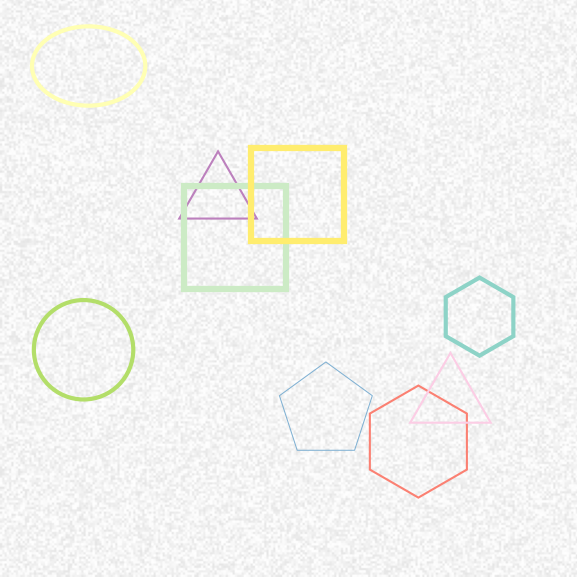[{"shape": "hexagon", "thickness": 2, "radius": 0.34, "center": [0.83, 0.451]}, {"shape": "oval", "thickness": 2, "radius": 0.49, "center": [0.154, 0.885]}, {"shape": "hexagon", "thickness": 1, "radius": 0.49, "center": [0.724, 0.234]}, {"shape": "pentagon", "thickness": 0.5, "radius": 0.42, "center": [0.564, 0.288]}, {"shape": "circle", "thickness": 2, "radius": 0.43, "center": [0.145, 0.393]}, {"shape": "triangle", "thickness": 1, "radius": 0.4, "center": [0.78, 0.307]}, {"shape": "triangle", "thickness": 1, "radius": 0.39, "center": [0.378, 0.659]}, {"shape": "square", "thickness": 3, "radius": 0.44, "center": [0.407, 0.588]}, {"shape": "square", "thickness": 3, "radius": 0.4, "center": [0.515, 0.662]}]